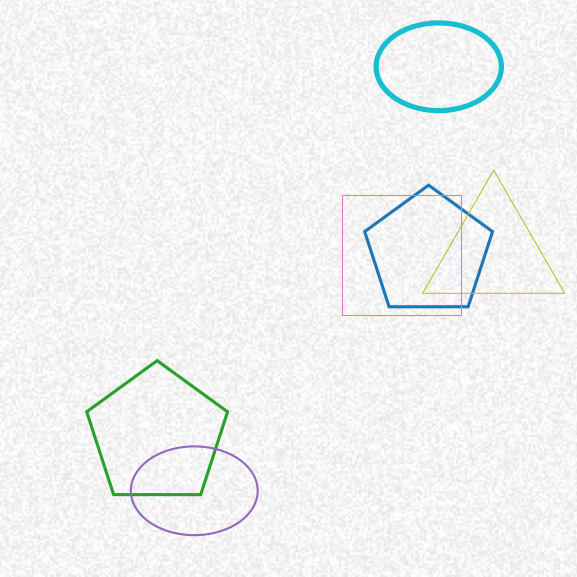[{"shape": "pentagon", "thickness": 1.5, "radius": 0.58, "center": [0.742, 0.562]}, {"shape": "pentagon", "thickness": 1.5, "radius": 0.64, "center": [0.272, 0.246]}, {"shape": "oval", "thickness": 1, "radius": 0.55, "center": [0.336, 0.149]}, {"shape": "square", "thickness": 0.5, "radius": 0.52, "center": [0.695, 0.557]}, {"shape": "triangle", "thickness": 0.5, "radius": 0.71, "center": [0.855, 0.562]}, {"shape": "oval", "thickness": 2.5, "radius": 0.54, "center": [0.76, 0.884]}]